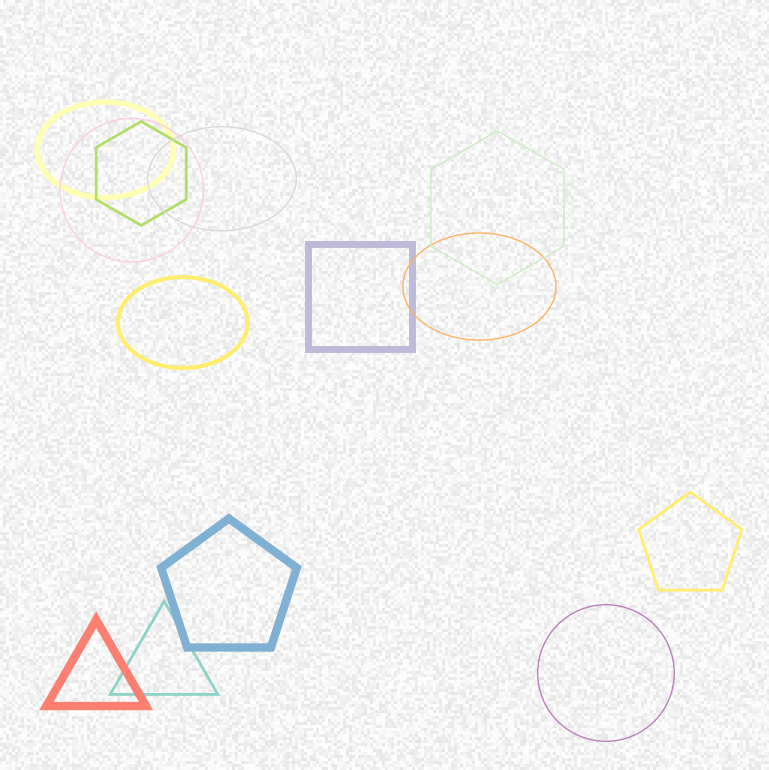[{"shape": "triangle", "thickness": 1, "radius": 0.4, "center": [0.213, 0.139]}, {"shape": "oval", "thickness": 2, "radius": 0.44, "center": [0.137, 0.805]}, {"shape": "square", "thickness": 2.5, "radius": 0.34, "center": [0.468, 0.615]}, {"shape": "triangle", "thickness": 3, "radius": 0.37, "center": [0.125, 0.12]}, {"shape": "pentagon", "thickness": 3, "radius": 0.46, "center": [0.297, 0.234]}, {"shape": "oval", "thickness": 0.5, "radius": 0.5, "center": [0.623, 0.628]}, {"shape": "hexagon", "thickness": 1, "radius": 0.34, "center": [0.183, 0.775]}, {"shape": "circle", "thickness": 0.5, "radius": 0.47, "center": [0.171, 0.753]}, {"shape": "oval", "thickness": 0.5, "radius": 0.48, "center": [0.288, 0.768]}, {"shape": "circle", "thickness": 0.5, "radius": 0.44, "center": [0.787, 0.126]}, {"shape": "hexagon", "thickness": 0.5, "radius": 0.5, "center": [0.646, 0.73]}, {"shape": "pentagon", "thickness": 1, "radius": 0.35, "center": [0.896, 0.291]}, {"shape": "oval", "thickness": 1.5, "radius": 0.42, "center": [0.237, 0.581]}]